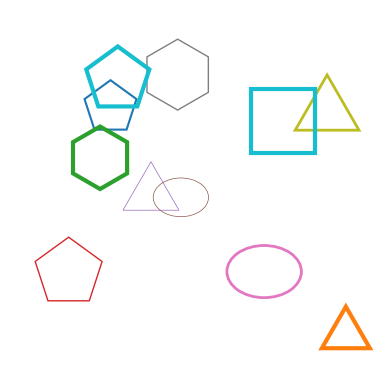[{"shape": "pentagon", "thickness": 1.5, "radius": 0.35, "center": [0.287, 0.721]}, {"shape": "triangle", "thickness": 3, "radius": 0.36, "center": [0.898, 0.132]}, {"shape": "hexagon", "thickness": 3, "radius": 0.41, "center": [0.26, 0.59]}, {"shape": "pentagon", "thickness": 1, "radius": 0.46, "center": [0.178, 0.293]}, {"shape": "triangle", "thickness": 0.5, "radius": 0.42, "center": [0.392, 0.496]}, {"shape": "oval", "thickness": 0.5, "radius": 0.36, "center": [0.47, 0.487]}, {"shape": "oval", "thickness": 2, "radius": 0.48, "center": [0.686, 0.295]}, {"shape": "hexagon", "thickness": 1, "radius": 0.46, "center": [0.461, 0.806]}, {"shape": "triangle", "thickness": 2, "radius": 0.48, "center": [0.85, 0.71]}, {"shape": "square", "thickness": 3, "radius": 0.41, "center": [0.736, 0.686]}, {"shape": "pentagon", "thickness": 3, "radius": 0.43, "center": [0.306, 0.793]}]